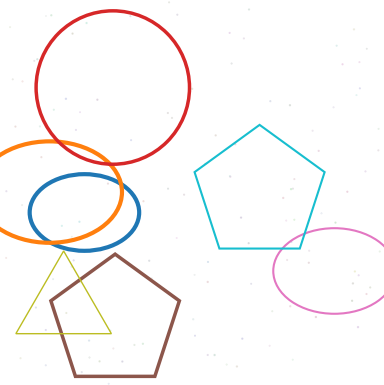[{"shape": "oval", "thickness": 3, "radius": 0.71, "center": [0.219, 0.448]}, {"shape": "oval", "thickness": 3, "radius": 0.94, "center": [0.129, 0.501]}, {"shape": "circle", "thickness": 2.5, "radius": 1.0, "center": [0.293, 0.773]}, {"shape": "pentagon", "thickness": 2.5, "radius": 0.88, "center": [0.299, 0.164]}, {"shape": "oval", "thickness": 1.5, "radius": 0.79, "center": [0.869, 0.296]}, {"shape": "triangle", "thickness": 1, "radius": 0.72, "center": [0.165, 0.205]}, {"shape": "pentagon", "thickness": 1.5, "radius": 0.89, "center": [0.674, 0.498]}]